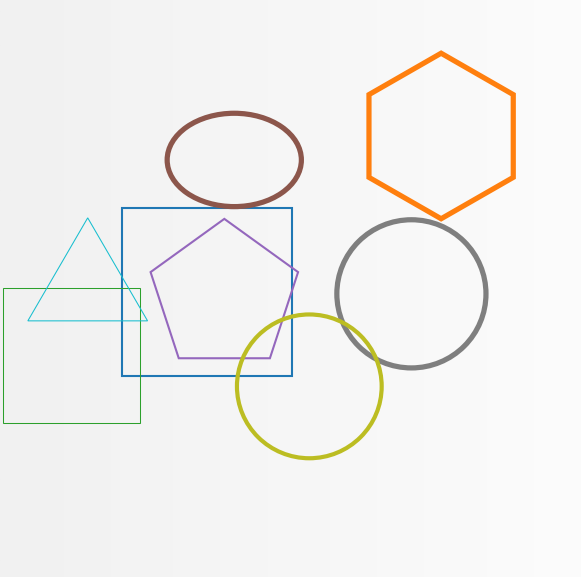[{"shape": "square", "thickness": 1, "radius": 0.73, "center": [0.356, 0.493]}, {"shape": "hexagon", "thickness": 2.5, "radius": 0.72, "center": [0.759, 0.764]}, {"shape": "square", "thickness": 0.5, "radius": 0.59, "center": [0.123, 0.384]}, {"shape": "pentagon", "thickness": 1, "radius": 0.67, "center": [0.386, 0.487]}, {"shape": "oval", "thickness": 2.5, "radius": 0.58, "center": [0.403, 0.722]}, {"shape": "circle", "thickness": 2.5, "radius": 0.64, "center": [0.708, 0.49]}, {"shape": "circle", "thickness": 2, "radius": 0.62, "center": [0.532, 0.33]}, {"shape": "triangle", "thickness": 0.5, "radius": 0.59, "center": [0.151, 0.503]}]